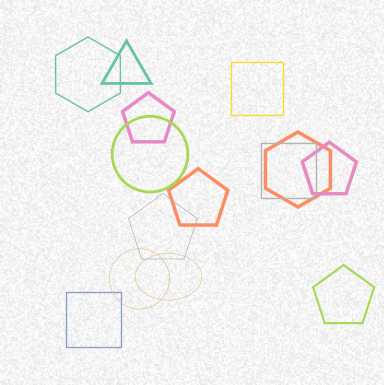[{"shape": "hexagon", "thickness": 1, "radius": 0.49, "center": [0.229, 0.807]}, {"shape": "triangle", "thickness": 2, "radius": 0.37, "center": [0.329, 0.82]}, {"shape": "pentagon", "thickness": 2.5, "radius": 0.4, "center": [0.515, 0.481]}, {"shape": "hexagon", "thickness": 2.5, "radius": 0.49, "center": [0.774, 0.56]}, {"shape": "square", "thickness": 1, "radius": 0.35, "center": [0.243, 0.171]}, {"shape": "pentagon", "thickness": 2.5, "radius": 0.35, "center": [0.386, 0.689]}, {"shape": "pentagon", "thickness": 2.5, "radius": 0.37, "center": [0.855, 0.557]}, {"shape": "pentagon", "thickness": 1.5, "radius": 0.42, "center": [0.893, 0.228]}, {"shape": "circle", "thickness": 2, "radius": 0.49, "center": [0.39, 0.6]}, {"shape": "square", "thickness": 1, "radius": 0.34, "center": [0.667, 0.77]}, {"shape": "circle", "thickness": 0.5, "radius": 0.39, "center": [0.362, 0.276]}, {"shape": "oval", "thickness": 0.5, "radius": 0.43, "center": [0.438, 0.281]}, {"shape": "square", "thickness": 1, "radius": 0.36, "center": [0.75, 0.557]}, {"shape": "pentagon", "thickness": 0.5, "radius": 0.47, "center": [0.423, 0.403]}]